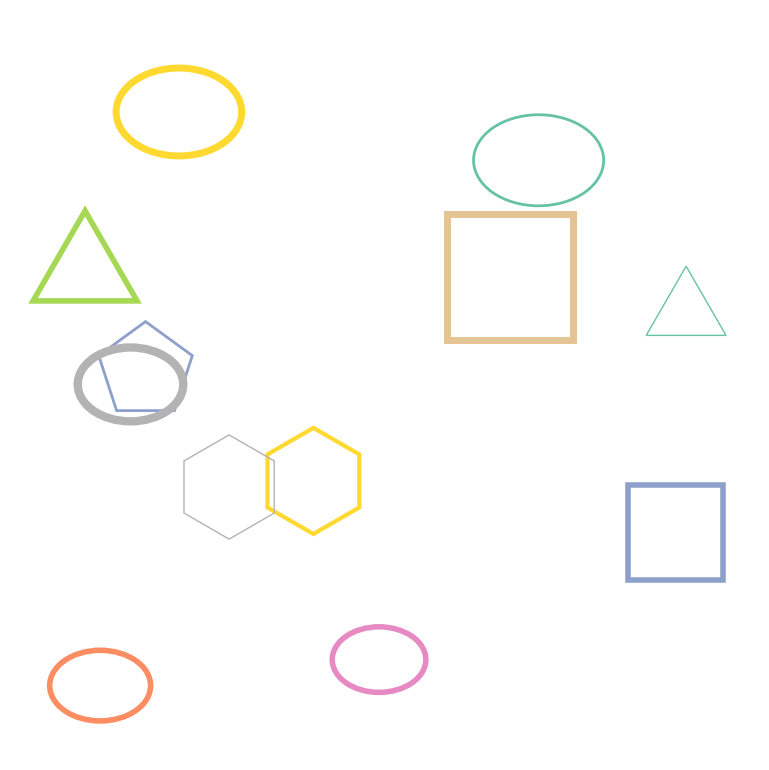[{"shape": "oval", "thickness": 1, "radius": 0.42, "center": [0.699, 0.792]}, {"shape": "triangle", "thickness": 0.5, "radius": 0.3, "center": [0.891, 0.594]}, {"shape": "oval", "thickness": 2, "radius": 0.33, "center": [0.13, 0.11]}, {"shape": "square", "thickness": 2, "radius": 0.31, "center": [0.878, 0.309]}, {"shape": "pentagon", "thickness": 1, "radius": 0.32, "center": [0.189, 0.518]}, {"shape": "oval", "thickness": 2, "radius": 0.3, "center": [0.492, 0.143]}, {"shape": "triangle", "thickness": 2, "radius": 0.39, "center": [0.11, 0.648]}, {"shape": "hexagon", "thickness": 1.5, "radius": 0.34, "center": [0.407, 0.375]}, {"shape": "oval", "thickness": 2.5, "radius": 0.41, "center": [0.232, 0.855]}, {"shape": "square", "thickness": 2.5, "radius": 0.41, "center": [0.662, 0.64]}, {"shape": "oval", "thickness": 3, "radius": 0.34, "center": [0.169, 0.501]}, {"shape": "hexagon", "thickness": 0.5, "radius": 0.34, "center": [0.298, 0.368]}]